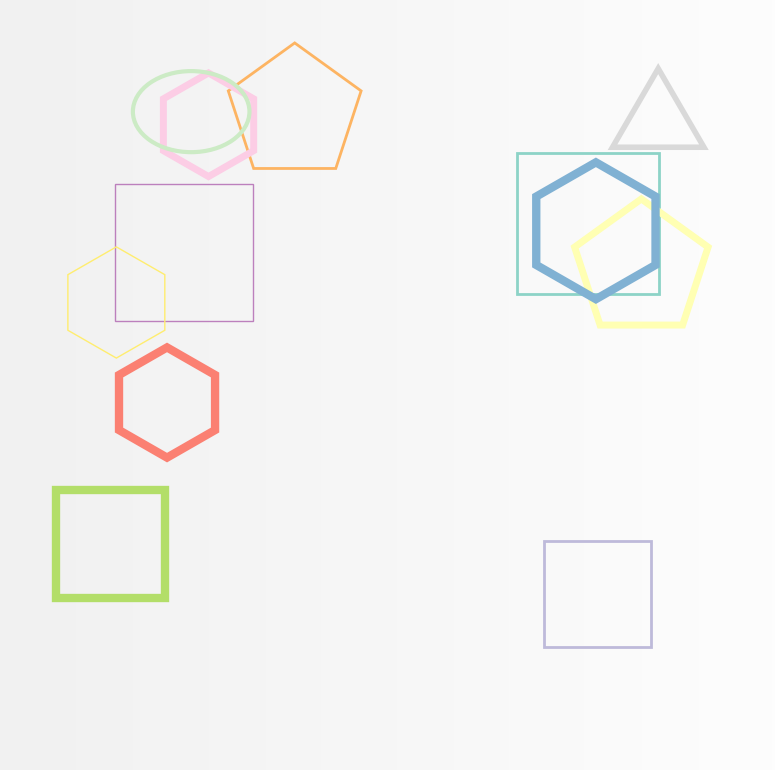[{"shape": "square", "thickness": 1, "radius": 0.46, "center": [0.759, 0.71]}, {"shape": "pentagon", "thickness": 2.5, "radius": 0.45, "center": [0.828, 0.651]}, {"shape": "square", "thickness": 1, "radius": 0.34, "center": [0.771, 0.229]}, {"shape": "hexagon", "thickness": 3, "radius": 0.36, "center": [0.216, 0.477]}, {"shape": "hexagon", "thickness": 3, "radius": 0.44, "center": [0.769, 0.7]}, {"shape": "pentagon", "thickness": 1, "radius": 0.45, "center": [0.38, 0.854]}, {"shape": "square", "thickness": 3, "radius": 0.35, "center": [0.143, 0.294]}, {"shape": "hexagon", "thickness": 2.5, "radius": 0.34, "center": [0.269, 0.838]}, {"shape": "triangle", "thickness": 2, "radius": 0.34, "center": [0.849, 0.843]}, {"shape": "square", "thickness": 0.5, "radius": 0.44, "center": [0.237, 0.672]}, {"shape": "oval", "thickness": 1.5, "radius": 0.38, "center": [0.247, 0.855]}, {"shape": "hexagon", "thickness": 0.5, "radius": 0.36, "center": [0.15, 0.607]}]